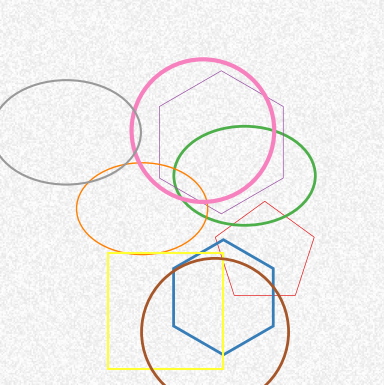[{"shape": "pentagon", "thickness": 0.5, "radius": 0.68, "center": [0.688, 0.342]}, {"shape": "hexagon", "thickness": 2, "radius": 0.75, "center": [0.58, 0.228]}, {"shape": "oval", "thickness": 2, "radius": 0.92, "center": [0.635, 0.543]}, {"shape": "hexagon", "thickness": 0.5, "radius": 0.93, "center": [0.575, 0.63]}, {"shape": "oval", "thickness": 1, "radius": 0.85, "center": [0.369, 0.458]}, {"shape": "square", "thickness": 1.5, "radius": 0.75, "center": [0.43, 0.193]}, {"shape": "circle", "thickness": 2, "radius": 0.95, "center": [0.559, 0.138]}, {"shape": "circle", "thickness": 3, "radius": 0.93, "center": [0.527, 0.661]}, {"shape": "oval", "thickness": 1.5, "radius": 0.97, "center": [0.172, 0.656]}]